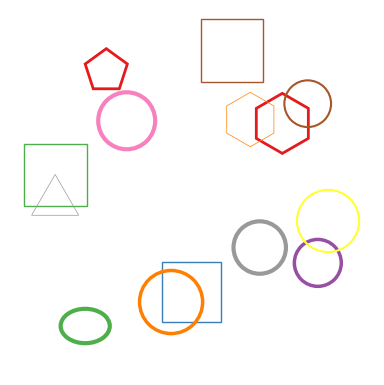[{"shape": "pentagon", "thickness": 2, "radius": 0.29, "center": [0.276, 0.816]}, {"shape": "hexagon", "thickness": 2, "radius": 0.39, "center": [0.733, 0.68]}, {"shape": "square", "thickness": 1, "radius": 0.39, "center": [0.497, 0.241]}, {"shape": "oval", "thickness": 3, "radius": 0.32, "center": [0.221, 0.153]}, {"shape": "square", "thickness": 1, "radius": 0.41, "center": [0.144, 0.545]}, {"shape": "circle", "thickness": 2.5, "radius": 0.3, "center": [0.825, 0.317]}, {"shape": "hexagon", "thickness": 0.5, "radius": 0.35, "center": [0.65, 0.69]}, {"shape": "circle", "thickness": 2.5, "radius": 0.41, "center": [0.444, 0.216]}, {"shape": "circle", "thickness": 1.5, "radius": 0.4, "center": [0.852, 0.426]}, {"shape": "square", "thickness": 1, "radius": 0.41, "center": [0.603, 0.869]}, {"shape": "circle", "thickness": 1.5, "radius": 0.3, "center": [0.799, 0.731]}, {"shape": "circle", "thickness": 3, "radius": 0.37, "center": [0.329, 0.686]}, {"shape": "triangle", "thickness": 0.5, "radius": 0.35, "center": [0.143, 0.476]}, {"shape": "circle", "thickness": 3, "radius": 0.34, "center": [0.675, 0.357]}]